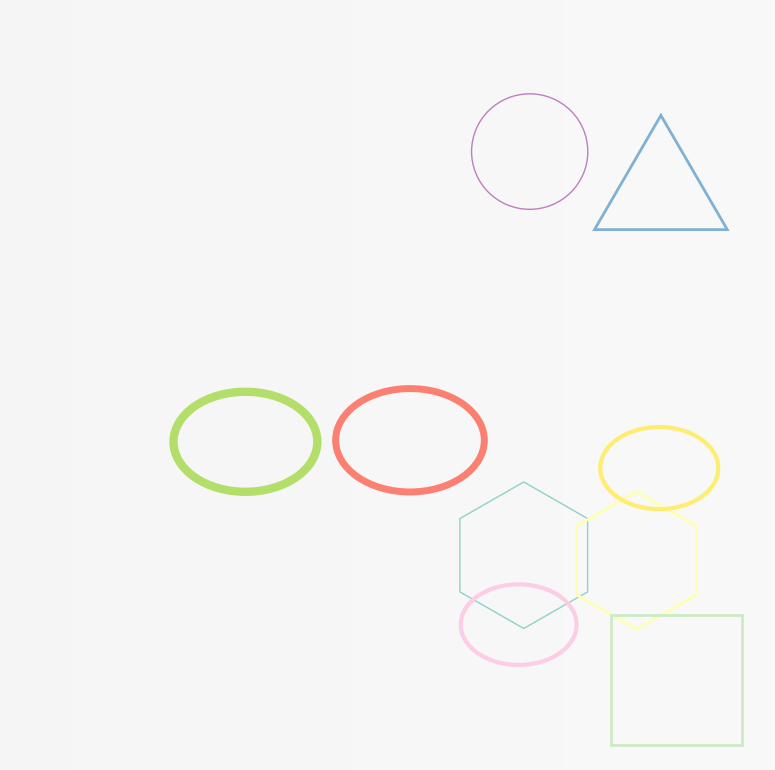[{"shape": "hexagon", "thickness": 0.5, "radius": 0.48, "center": [0.676, 0.279]}, {"shape": "hexagon", "thickness": 1, "radius": 0.45, "center": [0.821, 0.272]}, {"shape": "oval", "thickness": 2.5, "radius": 0.48, "center": [0.529, 0.428]}, {"shape": "triangle", "thickness": 1, "radius": 0.49, "center": [0.853, 0.751]}, {"shape": "oval", "thickness": 3, "radius": 0.46, "center": [0.317, 0.426]}, {"shape": "oval", "thickness": 1.5, "radius": 0.37, "center": [0.669, 0.189]}, {"shape": "circle", "thickness": 0.5, "radius": 0.37, "center": [0.683, 0.803]}, {"shape": "square", "thickness": 1, "radius": 0.42, "center": [0.873, 0.117]}, {"shape": "oval", "thickness": 1.5, "radius": 0.38, "center": [0.851, 0.392]}]